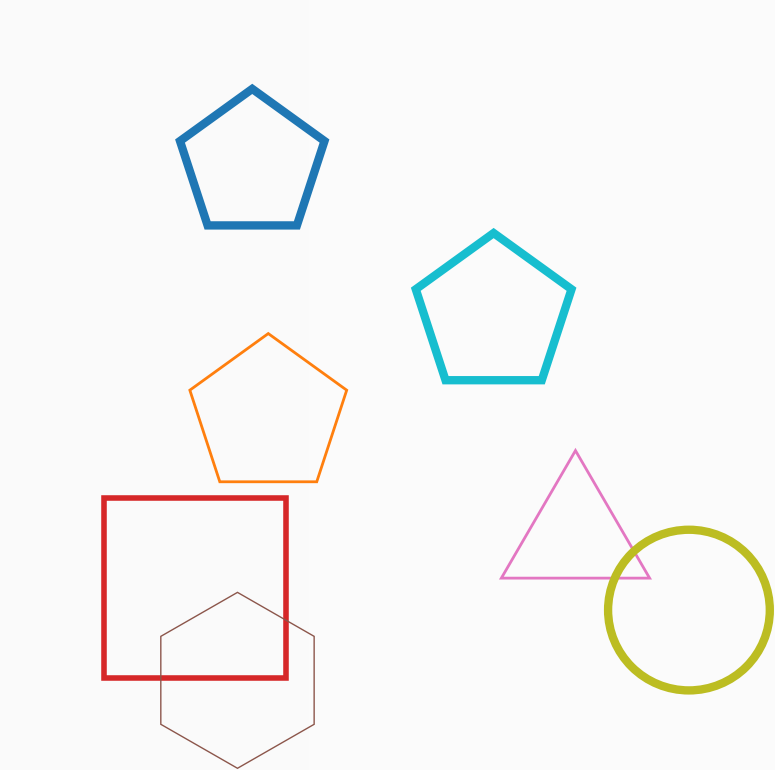[{"shape": "pentagon", "thickness": 3, "radius": 0.49, "center": [0.325, 0.787]}, {"shape": "pentagon", "thickness": 1, "radius": 0.53, "center": [0.346, 0.46]}, {"shape": "square", "thickness": 2, "radius": 0.59, "center": [0.252, 0.236]}, {"shape": "hexagon", "thickness": 0.5, "radius": 0.57, "center": [0.306, 0.116]}, {"shape": "triangle", "thickness": 1, "radius": 0.55, "center": [0.743, 0.304]}, {"shape": "circle", "thickness": 3, "radius": 0.52, "center": [0.889, 0.208]}, {"shape": "pentagon", "thickness": 3, "radius": 0.53, "center": [0.637, 0.592]}]